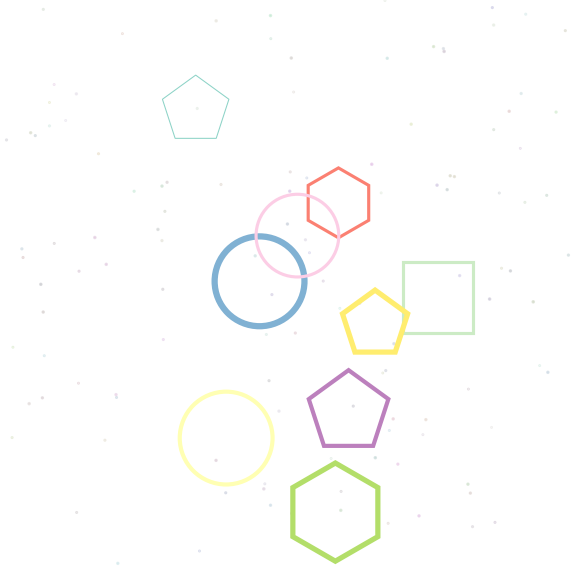[{"shape": "pentagon", "thickness": 0.5, "radius": 0.3, "center": [0.339, 0.809]}, {"shape": "circle", "thickness": 2, "radius": 0.4, "center": [0.392, 0.241]}, {"shape": "hexagon", "thickness": 1.5, "radius": 0.3, "center": [0.586, 0.648]}, {"shape": "circle", "thickness": 3, "radius": 0.39, "center": [0.449, 0.512]}, {"shape": "hexagon", "thickness": 2.5, "radius": 0.42, "center": [0.581, 0.112]}, {"shape": "circle", "thickness": 1.5, "radius": 0.36, "center": [0.515, 0.591]}, {"shape": "pentagon", "thickness": 2, "radius": 0.36, "center": [0.604, 0.286]}, {"shape": "square", "thickness": 1.5, "radius": 0.31, "center": [0.758, 0.484]}, {"shape": "pentagon", "thickness": 2.5, "radius": 0.3, "center": [0.649, 0.437]}]